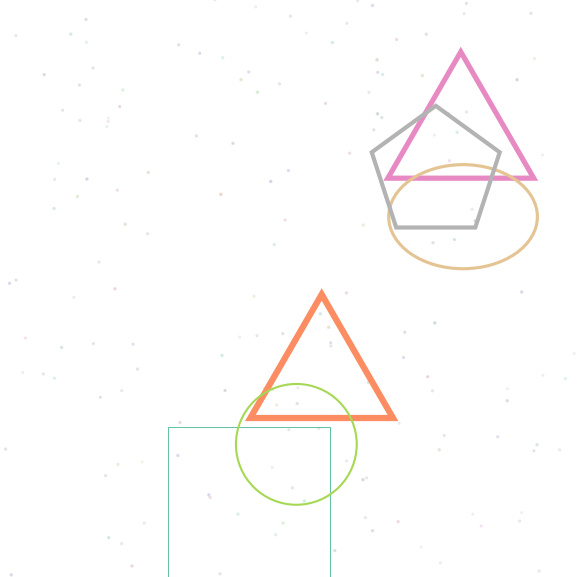[{"shape": "square", "thickness": 0.5, "radius": 0.7, "center": [0.431, 0.119]}, {"shape": "triangle", "thickness": 3, "radius": 0.71, "center": [0.557, 0.347]}, {"shape": "triangle", "thickness": 2.5, "radius": 0.73, "center": [0.798, 0.763]}, {"shape": "circle", "thickness": 1, "radius": 0.52, "center": [0.513, 0.23]}, {"shape": "oval", "thickness": 1.5, "radius": 0.64, "center": [0.802, 0.624]}, {"shape": "pentagon", "thickness": 2, "radius": 0.58, "center": [0.755, 0.699]}]